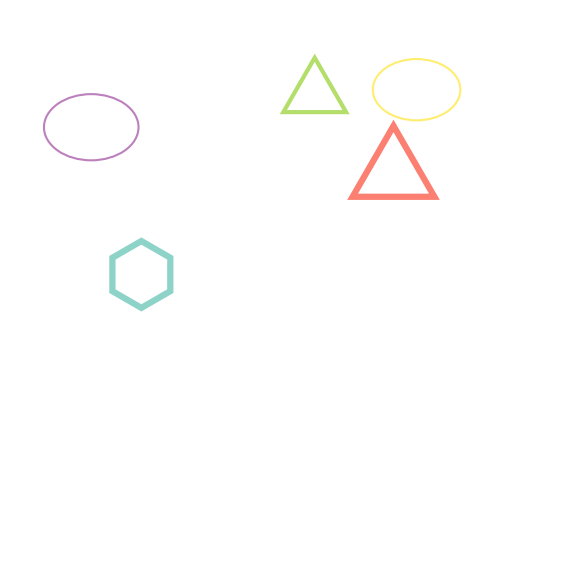[{"shape": "hexagon", "thickness": 3, "radius": 0.29, "center": [0.245, 0.524]}, {"shape": "triangle", "thickness": 3, "radius": 0.41, "center": [0.681, 0.699]}, {"shape": "triangle", "thickness": 2, "radius": 0.31, "center": [0.545, 0.836]}, {"shape": "oval", "thickness": 1, "radius": 0.41, "center": [0.158, 0.779]}, {"shape": "oval", "thickness": 1, "radius": 0.38, "center": [0.721, 0.844]}]